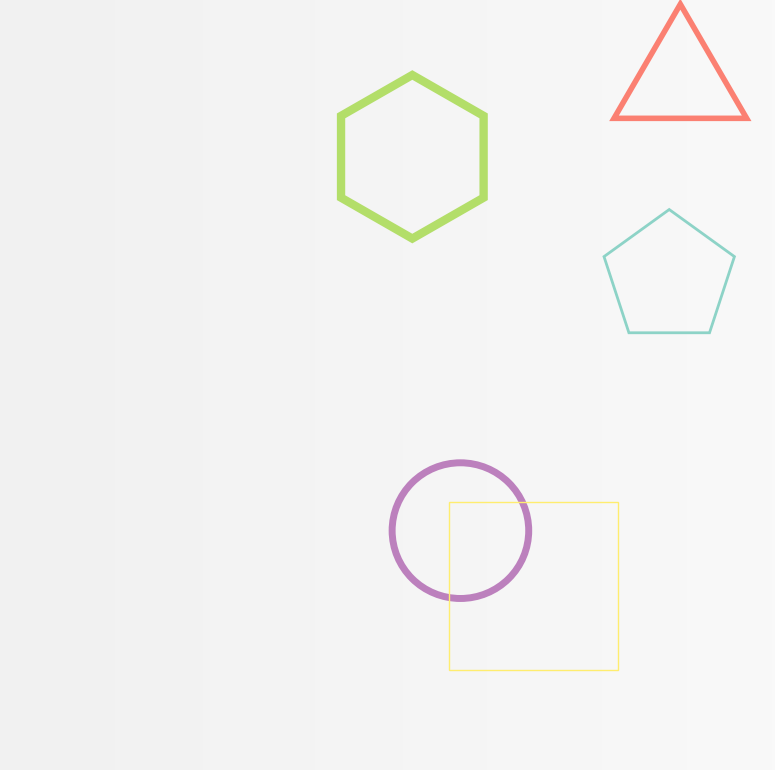[{"shape": "pentagon", "thickness": 1, "radius": 0.44, "center": [0.864, 0.639]}, {"shape": "triangle", "thickness": 2, "radius": 0.49, "center": [0.878, 0.896]}, {"shape": "hexagon", "thickness": 3, "radius": 0.53, "center": [0.532, 0.796]}, {"shape": "circle", "thickness": 2.5, "radius": 0.44, "center": [0.594, 0.311]}, {"shape": "square", "thickness": 0.5, "radius": 0.55, "center": [0.688, 0.24]}]